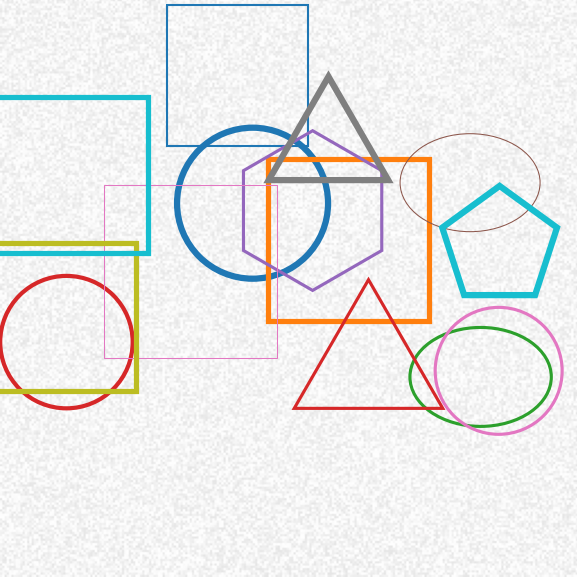[{"shape": "circle", "thickness": 3, "radius": 0.65, "center": [0.437, 0.647]}, {"shape": "square", "thickness": 1, "radius": 0.61, "center": [0.412, 0.869]}, {"shape": "square", "thickness": 2.5, "radius": 0.7, "center": [0.603, 0.583]}, {"shape": "oval", "thickness": 1.5, "radius": 0.61, "center": [0.832, 0.346]}, {"shape": "circle", "thickness": 2, "radius": 0.57, "center": [0.115, 0.407]}, {"shape": "triangle", "thickness": 1.5, "radius": 0.74, "center": [0.638, 0.366]}, {"shape": "hexagon", "thickness": 1.5, "radius": 0.69, "center": [0.541, 0.634]}, {"shape": "oval", "thickness": 0.5, "radius": 0.61, "center": [0.814, 0.683]}, {"shape": "square", "thickness": 0.5, "radius": 0.75, "center": [0.329, 0.529]}, {"shape": "circle", "thickness": 1.5, "radius": 0.55, "center": [0.863, 0.357]}, {"shape": "triangle", "thickness": 3, "radius": 0.6, "center": [0.569, 0.747]}, {"shape": "square", "thickness": 2.5, "radius": 0.64, "center": [0.107, 0.45]}, {"shape": "pentagon", "thickness": 3, "radius": 0.52, "center": [0.865, 0.573]}, {"shape": "square", "thickness": 2.5, "radius": 0.68, "center": [0.12, 0.696]}]